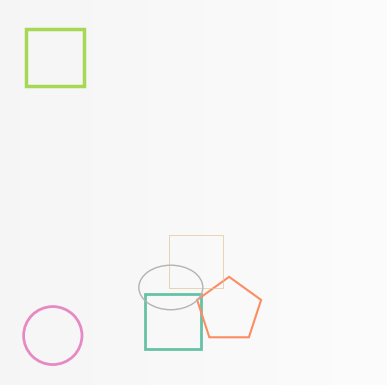[{"shape": "square", "thickness": 2, "radius": 0.36, "center": [0.446, 0.165]}, {"shape": "pentagon", "thickness": 1.5, "radius": 0.43, "center": [0.591, 0.194]}, {"shape": "circle", "thickness": 2, "radius": 0.38, "center": [0.136, 0.128]}, {"shape": "square", "thickness": 2.5, "radius": 0.37, "center": [0.143, 0.85]}, {"shape": "square", "thickness": 0.5, "radius": 0.35, "center": [0.506, 0.32]}, {"shape": "oval", "thickness": 1, "radius": 0.41, "center": [0.441, 0.253]}]